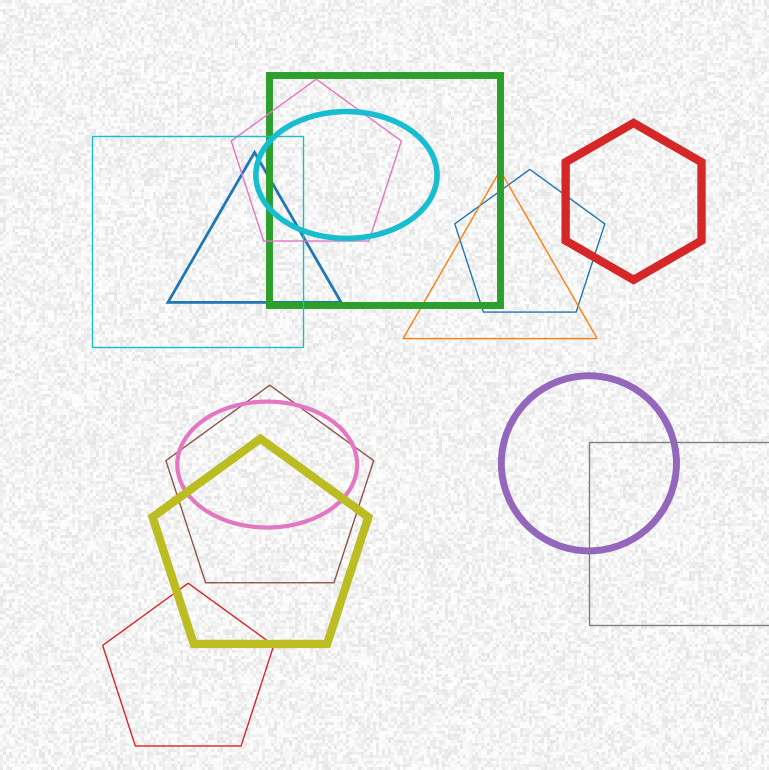[{"shape": "pentagon", "thickness": 0.5, "radius": 0.51, "center": [0.688, 0.678]}, {"shape": "triangle", "thickness": 1, "radius": 0.65, "center": [0.331, 0.672]}, {"shape": "triangle", "thickness": 0.5, "radius": 0.73, "center": [0.65, 0.633]}, {"shape": "square", "thickness": 2.5, "radius": 0.75, "center": [0.499, 0.753]}, {"shape": "pentagon", "thickness": 0.5, "radius": 0.58, "center": [0.244, 0.126]}, {"shape": "hexagon", "thickness": 3, "radius": 0.51, "center": [0.823, 0.738]}, {"shape": "circle", "thickness": 2.5, "radius": 0.57, "center": [0.765, 0.398]}, {"shape": "pentagon", "thickness": 0.5, "radius": 0.71, "center": [0.35, 0.358]}, {"shape": "oval", "thickness": 1.5, "radius": 0.58, "center": [0.347, 0.397]}, {"shape": "pentagon", "thickness": 0.5, "radius": 0.58, "center": [0.411, 0.781]}, {"shape": "square", "thickness": 0.5, "radius": 0.6, "center": [0.884, 0.307]}, {"shape": "pentagon", "thickness": 3, "radius": 0.74, "center": [0.338, 0.283]}, {"shape": "oval", "thickness": 2, "radius": 0.59, "center": [0.45, 0.773]}, {"shape": "square", "thickness": 0.5, "radius": 0.68, "center": [0.257, 0.686]}]